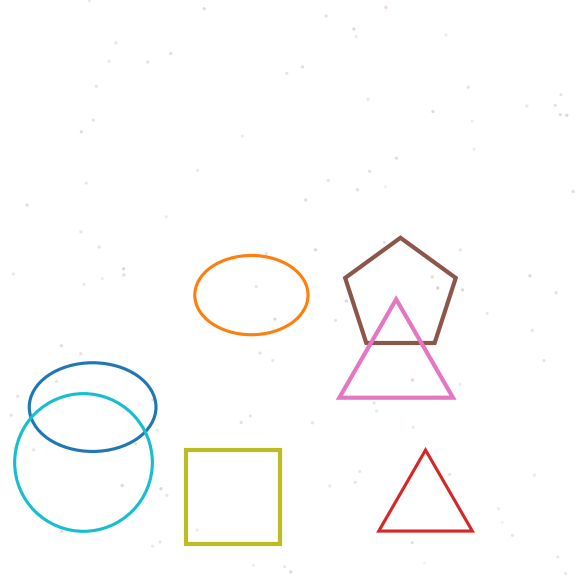[{"shape": "oval", "thickness": 1.5, "radius": 0.55, "center": [0.16, 0.294]}, {"shape": "oval", "thickness": 1.5, "radius": 0.49, "center": [0.435, 0.488]}, {"shape": "triangle", "thickness": 1.5, "radius": 0.47, "center": [0.737, 0.126]}, {"shape": "pentagon", "thickness": 2, "radius": 0.5, "center": [0.693, 0.487]}, {"shape": "triangle", "thickness": 2, "radius": 0.57, "center": [0.686, 0.367]}, {"shape": "square", "thickness": 2, "radius": 0.4, "center": [0.404, 0.138]}, {"shape": "circle", "thickness": 1.5, "radius": 0.6, "center": [0.145, 0.198]}]